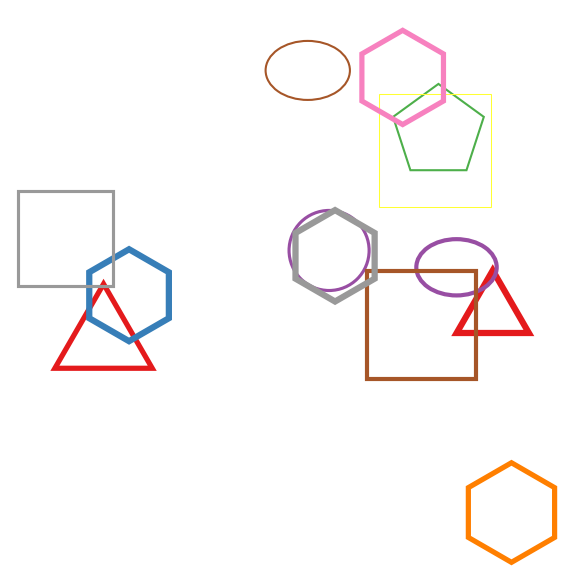[{"shape": "triangle", "thickness": 3, "radius": 0.36, "center": [0.853, 0.459]}, {"shape": "triangle", "thickness": 2.5, "radius": 0.49, "center": [0.179, 0.41]}, {"shape": "hexagon", "thickness": 3, "radius": 0.4, "center": [0.223, 0.488]}, {"shape": "pentagon", "thickness": 1, "radius": 0.41, "center": [0.759, 0.771]}, {"shape": "oval", "thickness": 2, "radius": 0.35, "center": [0.79, 0.536]}, {"shape": "circle", "thickness": 1.5, "radius": 0.35, "center": [0.57, 0.565]}, {"shape": "hexagon", "thickness": 2.5, "radius": 0.43, "center": [0.886, 0.112]}, {"shape": "square", "thickness": 0.5, "radius": 0.49, "center": [0.753, 0.738]}, {"shape": "oval", "thickness": 1, "radius": 0.37, "center": [0.533, 0.877]}, {"shape": "square", "thickness": 2, "radius": 0.47, "center": [0.73, 0.436]}, {"shape": "hexagon", "thickness": 2.5, "radius": 0.41, "center": [0.697, 0.865]}, {"shape": "hexagon", "thickness": 3, "radius": 0.4, "center": [0.58, 0.556]}, {"shape": "square", "thickness": 1.5, "radius": 0.41, "center": [0.113, 0.586]}]